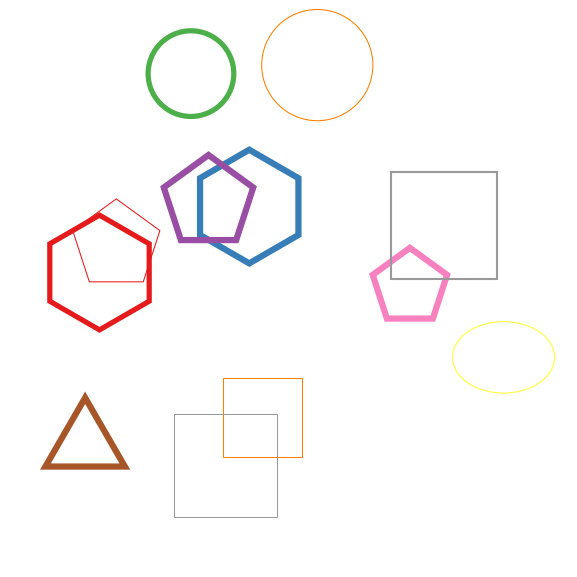[{"shape": "hexagon", "thickness": 2.5, "radius": 0.5, "center": [0.172, 0.527]}, {"shape": "pentagon", "thickness": 0.5, "radius": 0.4, "center": [0.201, 0.575]}, {"shape": "hexagon", "thickness": 3, "radius": 0.49, "center": [0.432, 0.641]}, {"shape": "circle", "thickness": 2.5, "radius": 0.37, "center": [0.331, 0.872]}, {"shape": "pentagon", "thickness": 3, "radius": 0.41, "center": [0.361, 0.649]}, {"shape": "circle", "thickness": 0.5, "radius": 0.48, "center": [0.549, 0.886]}, {"shape": "square", "thickness": 0.5, "radius": 0.34, "center": [0.454, 0.276]}, {"shape": "oval", "thickness": 0.5, "radius": 0.44, "center": [0.872, 0.38]}, {"shape": "triangle", "thickness": 3, "radius": 0.4, "center": [0.147, 0.231]}, {"shape": "pentagon", "thickness": 3, "radius": 0.34, "center": [0.71, 0.502]}, {"shape": "square", "thickness": 1, "radius": 0.46, "center": [0.769, 0.608]}, {"shape": "square", "thickness": 0.5, "radius": 0.45, "center": [0.391, 0.193]}]